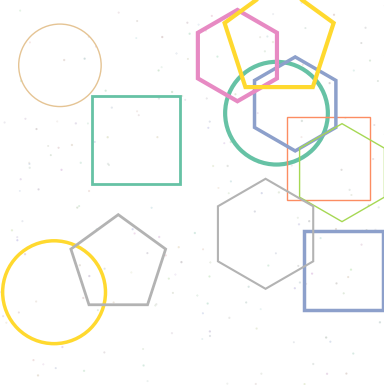[{"shape": "square", "thickness": 2, "radius": 0.57, "center": [0.353, 0.637]}, {"shape": "circle", "thickness": 3, "radius": 0.67, "center": [0.718, 0.706]}, {"shape": "square", "thickness": 1, "radius": 0.54, "center": [0.854, 0.587]}, {"shape": "square", "thickness": 2.5, "radius": 0.51, "center": [0.891, 0.296]}, {"shape": "hexagon", "thickness": 2.5, "radius": 0.61, "center": [0.767, 0.73]}, {"shape": "hexagon", "thickness": 3, "radius": 0.59, "center": [0.617, 0.856]}, {"shape": "hexagon", "thickness": 1, "radius": 0.64, "center": [0.888, 0.552]}, {"shape": "pentagon", "thickness": 3, "radius": 0.74, "center": [0.725, 0.894]}, {"shape": "circle", "thickness": 2.5, "radius": 0.67, "center": [0.14, 0.241]}, {"shape": "circle", "thickness": 1, "radius": 0.54, "center": [0.156, 0.83]}, {"shape": "pentagon", "thickness": 2, "radius": 0.65, "center": [0.307, 0.313]}, {"shape": "hexagon", "thickness": 1.5, "radius": 0.71, "center": [0.69, 0.393]}]